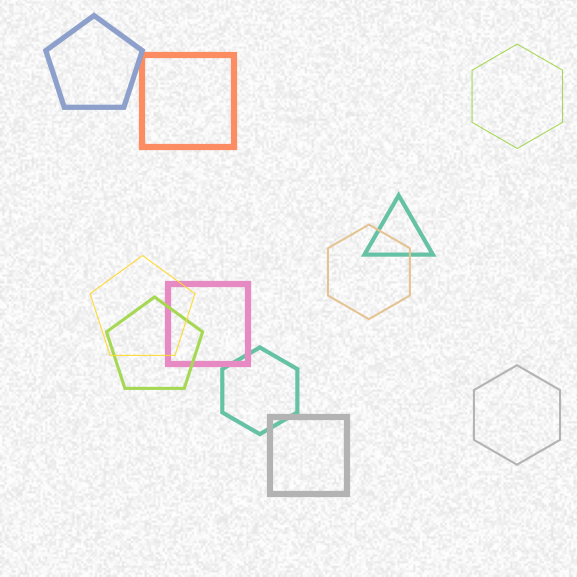[{"shape": "triangle", "thickness": 2, "radius": 0.34, "center": [0.69, 0.592]}, {"shape": "hexagon", "thickness": 2, "radius": 0.38, "center": [0.45, 0.322]}, {"shape": "square", "thickness": 3, "radius": 0.4, "center": [0.325, 0.825]}, {"shape": "pentagon", "thickness": 2.5, "radius": 0.44, "center": [0.163, 0.884]}, {"shape": "square", "thickness": 3, "radius": 0.35, "center": [0.36, 0.439]}, {"shape": "hexagon", "thickness": 0.5, "radius": 0.45, "center": [0.896, 0.832]}, {"shape": "pentagon", "thickness": 1.5, "radius": 0.44, "center": [0.268, 0.397]}, {"shape": "pentagon", "thickness": 0.5, "radius": 0.48, "center": [0.247, 0.461]}, {"shape": "hexagon", "thickness": 1, "radius": 0.41, "center": [0.639, 0.528]}, {"shape": "square", "thickness": 3, "radius": 0.33, "center": [0.534, 0.21]}, {"shape": "hexagon", "thickness": 1, "radius": 0.43, "center": [0.895, 0.281]}]